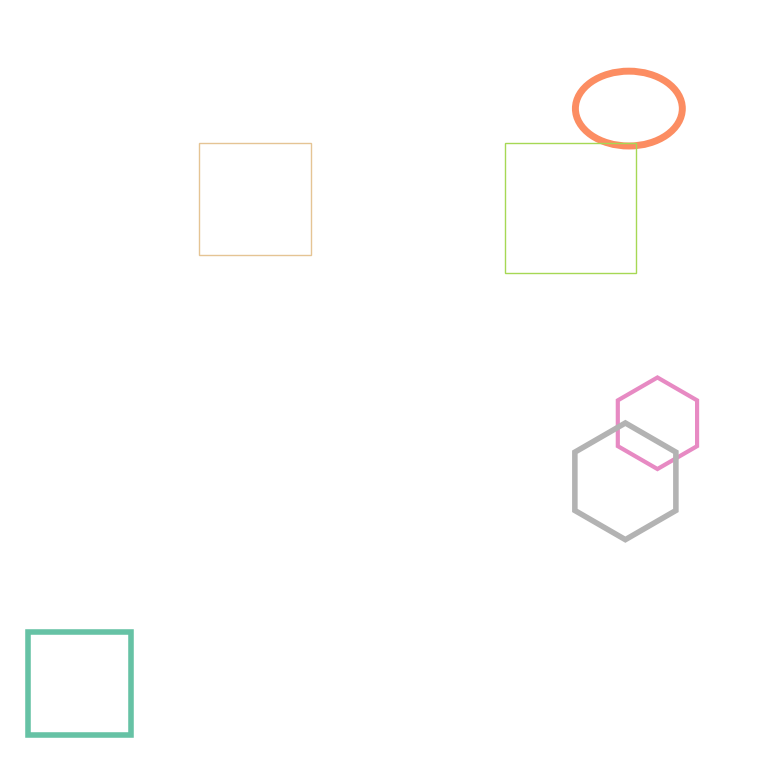[{"shape": "square", "thickness": 2, "radius": 0.33, "center": [0.104, 0.112]}, {"shape": "oval", "thickness": 2.5, "radius": 0.35, "center": [0.817, 0.859]}, {"shape": "hexagon", "thickness": 1.5, "radius": 0.3, "center": [0.854, 0.45]}, {"shape": "square", "thickness": 0.5, "radius": 0.42, "center": [0.741, 0.73]}, {"shape": "square", "thickness": 0.5, "radius": 0.36, "center": [0.331, 0.741]}, {"shape": "hexagon", "thickness": 2, "radius": 0.38, "center": [0.812, 0.375]}]